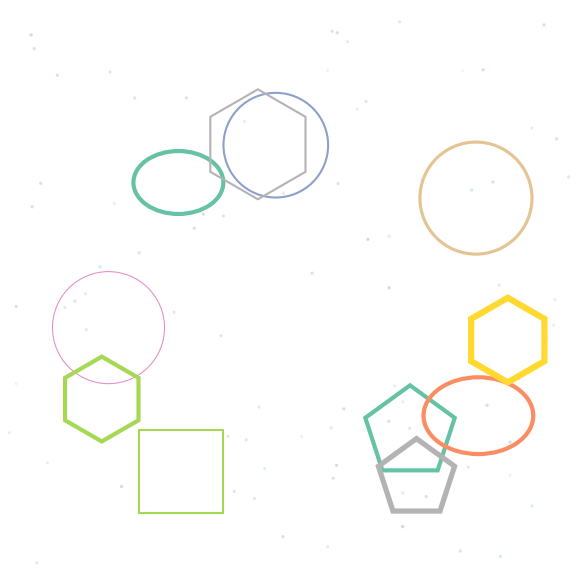[{"shape": "pentagon", "thickness": 2, "radius": 0.41, "center": [0.71, 0.251]}, {"shape": "oval", "thickness": 2, "radius": 0.39, "center": [0.309, 0.683]}, {"shape": "oval", "thickness": 2, "radius": 0.47, "center": [0.828, 0.279]}, {"shape": "circle", "thickness": 1, "radius": 0.45, "center": [0.478, 0.748]}, {"shape": "circle", "thickness": 0.5, "radius": 0.49, "center": [0.188, 0.432]}, {"shape": "square", "thickness": 1, "radius": 0.36, "center": [0.314, 0.183]}, {"shape": "hexagon", "thickness": 2, "radius": 0.37, "center": [0.176, 0.308]}, {"shape": "hexagon", "thickness": 3, "radius": 0.37, "center": [0.879, 0.41]}, {"shape": "circle", "thickness": 1.5, "radius": 0.49, "center": [0.824, 0.656]}, {"shape": "hexagon", "thickness": 1, "radius": 0.48, "center": [0.447, 0.749]}, {"shape": "pentagon", "thickness": 2.5, "radius": 0.35, "center": [0.721, 0.17]}]